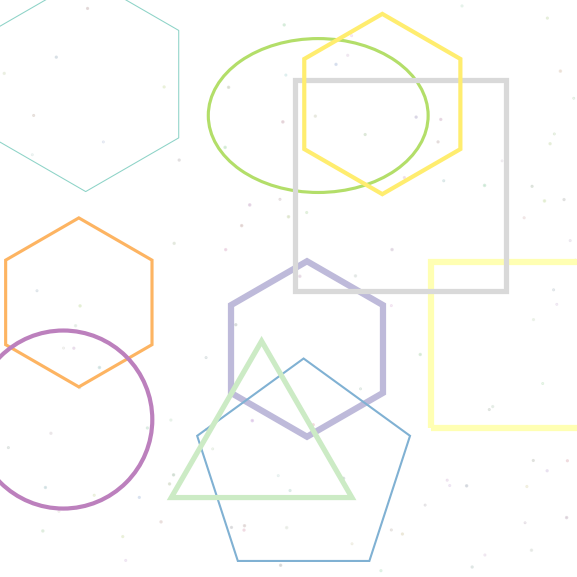[{"shape": "hexagon", "thickness": 0.5, "radius": 0.93, "center": [0.148, 0.853]}, {"shape": "square", "thickness": 3, "radius": 0.72, "center": [0.89, 0.401]}, {"shape": "hexagon", "thickness": 3, "radius": 0.76, "center": [0.532, 0.395]}, {"shape": "pentagon", "thickness": 1, "radius": 0.97, "center": [0.526, 0.185]}, {"shape": "hexagon", "thickness": 1.5, "radius": 0.73, "center": [0.136, 0.475]}, {"shape": "oval", "thickness": 1.5, "radius": 0.95, "center": [0.551, 0.799]}, {"shape": "square", "thickness": 2.5, "radius": 0.91, "center": [0.694, 0.678]}, {"shape": "circle", "thickness": 2, "radius": 0.77, "center": [0.11, 0.273]}, {"shape": "triangle", "thickness": 2.5, "radius": 0.9, "center": [0.453, 0.228]}, {"shape": "hexagon", "thickness": 2, "radius": 0.78, "center": [0.662, 0.819]}]